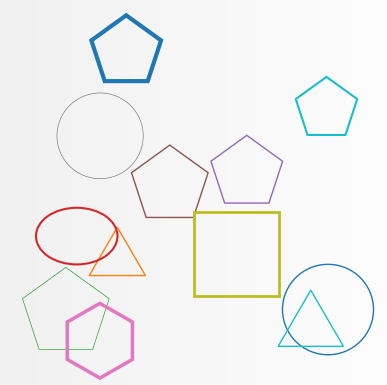[{"shape": "pentagon", "thickness": 3, "radius": 0.47, "center": [0.326, 0.866]}, {"shape": "circle", "thickness": 1, "radius": 0.59, "center": [0.846, 0.196]}, {"shape": "triangle", "thickness": 1, "radius": 0.42, "center": [0.303, 0.326]}, {"shape": "pentagon", "thickness": 0.5, "radius": 0.59, "center": [0.17, 0.188]}, {"shape": "oval", "thickness": 1.5, "radius": 0.53, "center": [0.198, 0.387]}, {"shape": "pentagon", "thickness": 1, "radius": 0.49, "center": [0.637, 0.551]}, {"shape": "pentagon", "thickness": 1, "radius": 0.52, "center": [0.438, 0.519]}, {"shape": "hexagon", "thickness": 2.5, "radius": 0.49, "center": [0.258, 0.115]}, {"shape": "circle", "thickness": 0.5, "radius": 0.56, "center": [0.258, 0.647]}, {"shape": "square", "thickness": 2, "radius": 0.55, "center": [0.61, 0.34]}, {"shape": "triangle", "thickness": 1, "radius": 0.49, "center": [0.802, 0.149]}, {"shape": "pentagon", "thickness": 1.5, "radius": 0.42, "center": [0.843, 0.717]}]